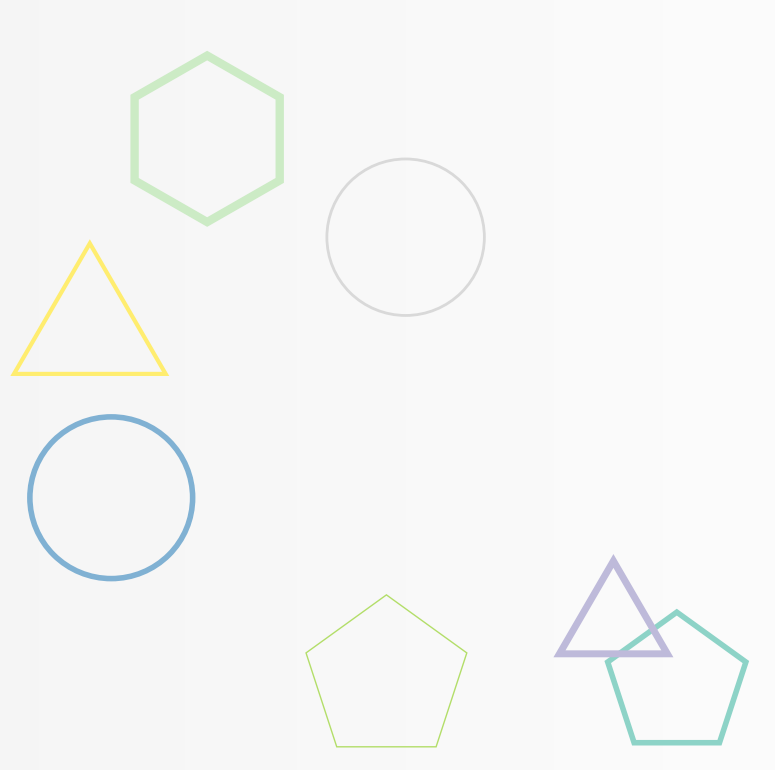[{"shape": "pentagon", "thickness": 2, "radius": 0.47, "center": [0.873, 0.111]}, {"shape": "triangle", "thickness": 2.5, "radius": 0.4, "center": [0.792, 0.191]}, {"shape": "circle", "thickness": 2, "radius": 0.53, "center": [0.144, 0.354]}, {"shape": "pentagon", "thickness": 0.5, "radius": 0.55, "center": [0.499, 0.118]}, {"shape": "circle", "thickness": 1, "radius": 0.51, "center": [0.523, 0.692]}, {"shape": "hexagon", "thickness": 3, "radius": 0.54, "center": [0.267, 0.82]}, {"shape": "triangle", "thickness": 1.5, "radius": 0.57, "center": [0.116, 0.571]}]